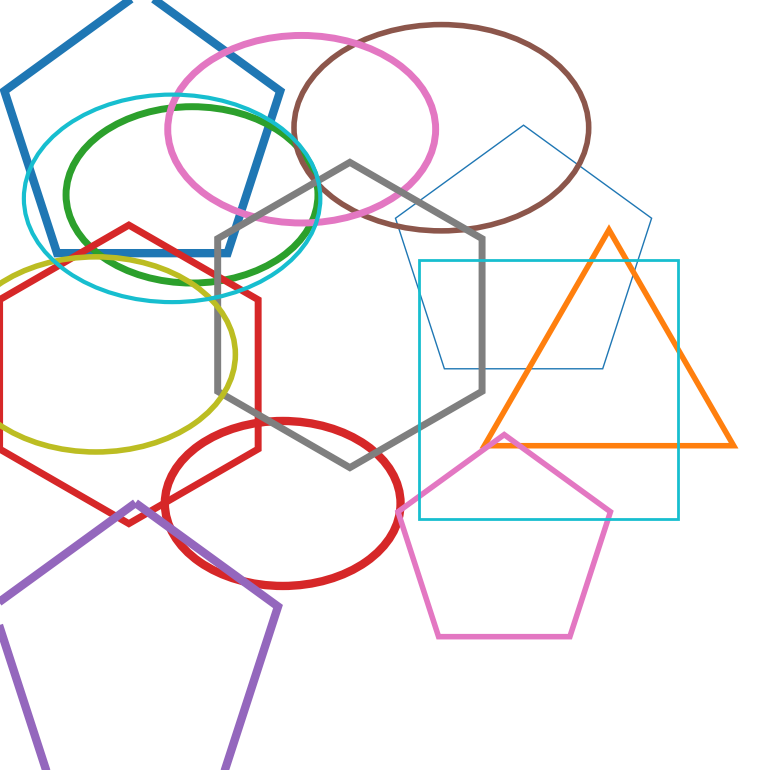[{"shape": "pentagon", "thickness": 0.5, "radius": 0.87, "center": [0.68, 0.663]}, {"shape": "pentagon", "thickness": 3, "radius": 0.94, "center": [0.185, 0.824]}, {"shape": "triangle", "thickness": 2, "radius": 0.93, "center": [0.791, 0.515]}, {"shape": "oval", "thickness": 2.5, "radius": 0.82, "center": [0.249, 0.747]}, {"shape": "oval", "thickness": 3, "radius": 0.77, "center": [0.367, 0.346]}, {"shape": "hexagon", "thickness": 2.5, "radius": 0.97, "center": [0.167, 0.514]}, {"shape": "pentagon", "thickness": 3, "radius": 0.97, "center": [0.176, 0.152]}, {"shape": "oval", "thickness": 2, "radius": 0.96, "center": [0.573, 0.834]}, {"shape": "oval", "thickness": 2.5, "radius": 0.87, "center": [0.392, 0.832]}, {"shape": "pentagon", "thickness": 2, "radius": 0.73, "center": [0.655, 0.29]}, {"shape": "hexagon", "thickness": 2.5, "radius": 0.99, "center": [0.454, 0.591]}, {"shape": "oval", "thickness": 2, "radius": 0.91, "center": [0.125, 0.54]}, {"shape": "square", "thickness": 1, "radius": 0.84, "center": [0.712, 0.494]}, {"shape": "oval", "thickness": 1.5, "radius": 0.96, "center": [0.224, 0.742]}]